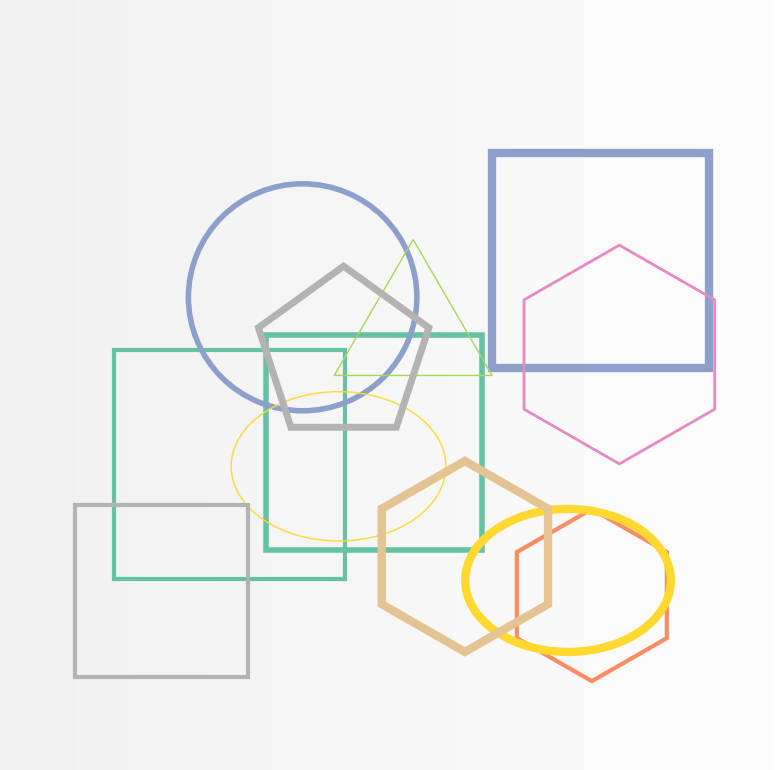[{"shape": "square", "thickness": 1.5, "radius": 0.75, "center": [0.297, 0.397]}, {"shape": "square", "thickness": 2, "radius": 0.7, "center": [0.483, 0.425]}, {"shape": "hexagon", "thickness": 1.5, "radius": 0.56, "center": [0.764, 0.227]}, {"shape": "circle", "thickness": 2, "radius": 0.74, "center": [0.391, 0.614]}, {"shape": "square", "thickness": 3, "radius": 0.7, "center": [0.775, 0.662]}, {"shape": "hexagon", "thickness": 1, "radius": 0.71, "center": [0.799, 0.54]}, {"shape": "triangle", "thickness": 0.5, "radius": 0.59, "center": [0.533, 0.571]}, {"shape": "oval", "thickness": 0.5, "radius": 0.69, "center": [0.437, 0.394]}, {"shape": "oval", "thickness": 3, "radius": 0.66, "center": [0.733, 0.246]}, {"shape": "hexagon", "thickness": 3, "radius": 0.62, "center": [0.6, 0.277]}, {"shape": "square", "thickness": 1.5, "radius": 0.56, "center": [0.208, 0.232]}, {"shape": "pentagon", "thickness": 2.5, "radius": 0.58, "center": [0.443, 0.539]}]